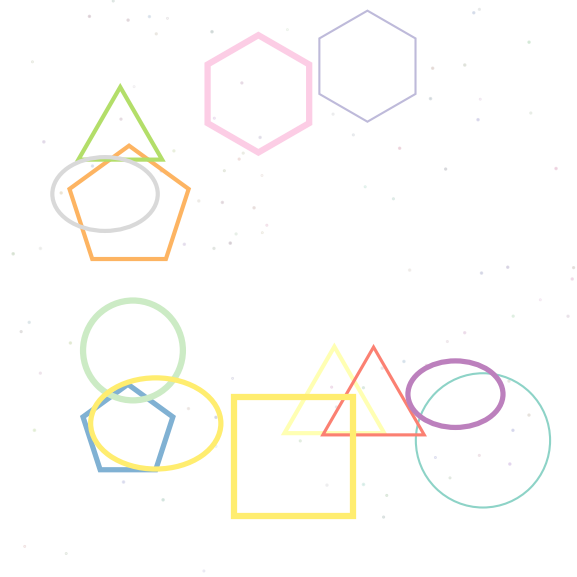[{"shape": "circle", "thickness": 1, "radius": 0.58, "center": [0.836, 0.237]}, {"shape": "triangle", "thickness": 2, "radius": 0.5, "center": [0.579, 0.299]}, {"shape": "hexagon", "thickness": 1, "radius": 0.48, "center": [0.636, 0.885]}, {"shape": "triangle", "thickness": 1.5, "radius": 0.51, "center": [0.647, 0.297]}, {"shape": "pentagon", "thickness": 2.5, "radius": 0.41, "center": [0.222, 0.252]}, {"shape": "pentagon", "thickness": 2, "radius": 0.54, "center": [0.223, 0.638]}, {"shape": "triangle", "thickness": 2, "radius": 0.42, "center": [0.208, 0.765]}, {"shape": "hexagon", "thickness": 3, "radius": 0.51, "center": [0.447, 0.837]}, {"shape": "oval", "thickness": 2, "radius": 0.46, "center": [0.182, 0.663]}, {"shape": "oval", "thickness": 2.5, "radius": 0.41, "center": [0.789, 0.317]}, {"shape": "circle", "thickness": 3, "radius": 0.43, "center": [0.23, 0.392]}, {"shape": "square", "thickness": 3, "radius": 0.52, "center": [0.508, 0.208]}, {"shape": "oval", "thickness": 2.5, "radius": 0.56, "center": [0.27, 0.266]}]